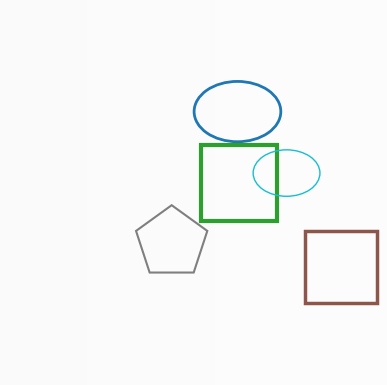[{"shape": "oval", "thickness": 2, "radius": 0.56, "center": [0.613, 0.71]}, {"shape": "square", "thickness": 3, "radius": 0.49, "center": [0.616, 0.525]}, {"shape": "square", "thickness": 2.5, "radius": 0.46, "center": [0.88, 0.307]}, {"shape": "pentagon", "thickness": 1.5, "radius": 0.48, "center": [0.443, 0.37]}, {"shape": "oval", "thickness": 1, "radius": 0.43, "center": [0.739, 0.551]}]